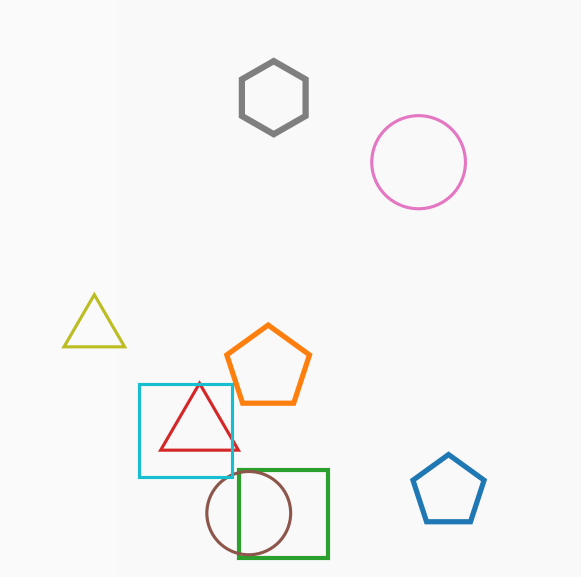[{"shape": "pentagon", "thickness": 2.5, "radius": 0.32, "center": [0.772, 0.148]}, {"shape": "pentagon", "thickness": 2.5, "radius": 0.37, "center": [0.461, 0.361]}, {"shape": "square", "thickness": 2, "radius": 0.38, "center": [0.488, 0.109]}, {"shape": "triangle", "thickness": 1.5, "radius": 0.39, "center": [0.343, 0.258]}, {"shape": "circle", "thickness": 1.5, "radius": 0.36, "center": [0.428, 0.111]}, {"shape": "circle", "thickness": 1.5, "radius": 0.4, "center": [0.72, 0.718]}, {"shape": "hexagon", "thickness": 3, "radius": 0.32, "center": [0.471, 0.83]}, {"shape": "triangle", "thickness": 1.5, "radius": 0.3, "center": [0.162, 0.429]}, {"shape": "square", "thickness": 1.5, "radius": 0.4, "center": [0.319, 0.253]}]